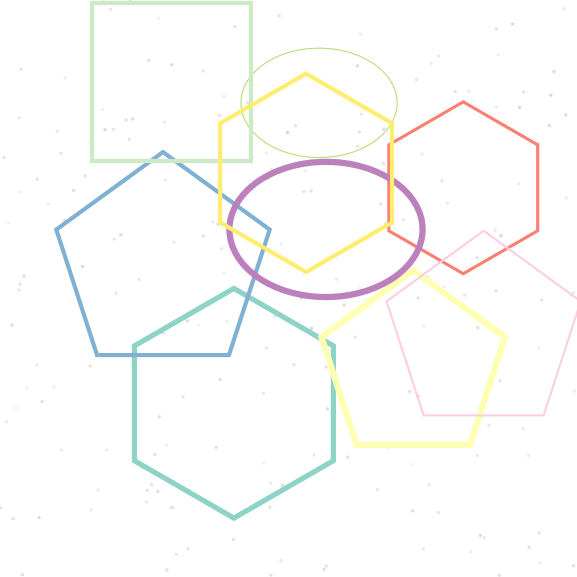[{"shape": "hexagon", "thickness": 2.5, "radius": 0.99, "center": [0.405, 0.301]}, {"shape": "pentagon", "thickness": 3, "radius": 0.83, "center": [0.716, 0.364]}, {"shape": "hexagon", "thickness": 1.5, "radius": 0.74, "center": [0.802, 0.674]}, {"shape": "pentagon", "thickness": 2, "radius": 0.97, "center": [0.282, 0.541]}, {"shape": "oval", "thickness": 0.5, "radius": 0.68, "center": [0.552, 0.821]}, {"shape": "pentagon", "thickness": 1, "radius": 0.88, "center": [0.837, 0.423]}, {"shape": "oval", "thickness": 3, "radius": 0.84, "center": [0.565, 0.602]}, {"shape": "square", "thickness": 2, "radius": 0.69, "center": [0.297, 0.858]}, {"shape": "hexagon", "thickness": 2, "radius": 0.86, "center": [0.53, 0.7]}]